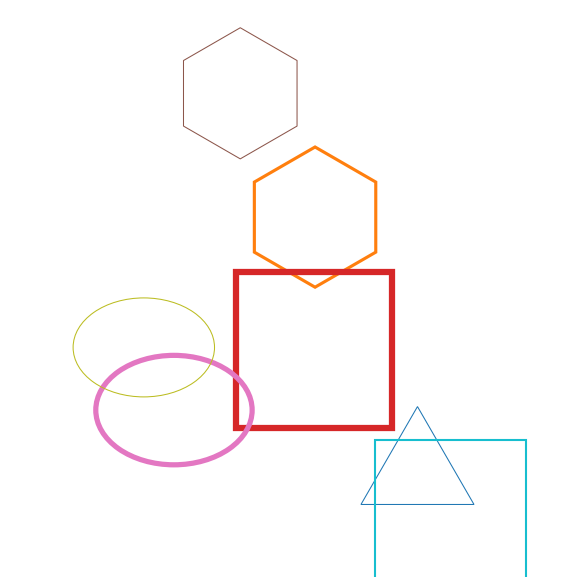[{"shape": "triangle", "thickness": 0.5, "radius": 0.57, "center": [0.723, 0.182]}, {"shape": "hexagon", "thickness": 1.5, "radius": 0.61, "center": [0.546, 0.623]}, {"shape": "square", "thickness": 3, "radius": 0.67, "center": [0.543, 0.393]}, {"shape": "hexagon", "thickness": 0.5, "radius": 0.57, "center": [0.416, 0.838]}, {"shape": "oval", "thickness": 2.5, "radius": 0.68, "center": [0.301, 0.289]}, {"shape": "oval", "thickness": 0.5, "radius": 0.61, "center": [0.249, 0.398]}, {"shape": "square", "thickness": 1, "radius": 0.65, "center": [0.78, 0.107]}]